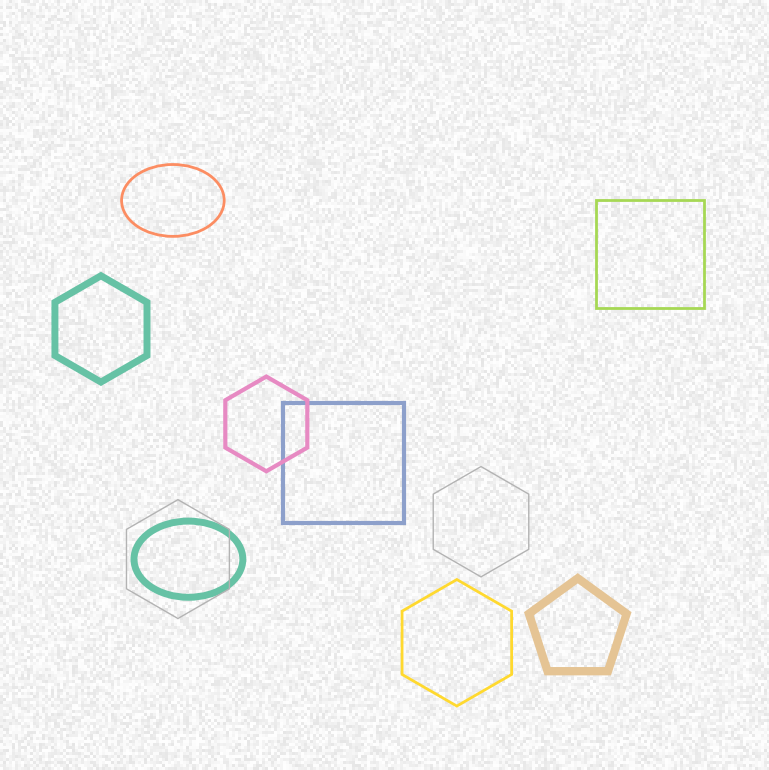[{"shape": "hexagon", "thickness": 2.5, "radius": 0.35, "center": [0.131, 0.573]}, {"shape": "oval", "thickness": 2.5, "radius": 0.35, "center": [0.245, 0.274]}, {"shape": "oval", "thickness": 1, "radius": 0.33, "center": [0.225, 0.74]}, {"shape": "square", "thickness": 1.5, "radius": 0.39, "center": [0.446, 0.399]}, {"shape": "hexagon", "thickness": 1.5, "radius": 0.31, "center": [0.346, 0.449]}, {"shape": "square", "thickness": 1, "radius": 0.35, "center": [0.844, 0.67]}, {"shape": "hexagon", "thickness": 1, "radius": 0.41, "center": [0.593, 0.165]}, {"shape": "pentagon", "thickness": 3, "radius": 0.33, "center": [0.75, 0.182]}, {"shape": "hexagon", "thickness": 0.5, "radius": 0.39, "center": [0.231, 0.274]}, {"shape": "hexagon", "thickness": 0.5, "radius": 0.36, "center": [0.625, 0.322]}]